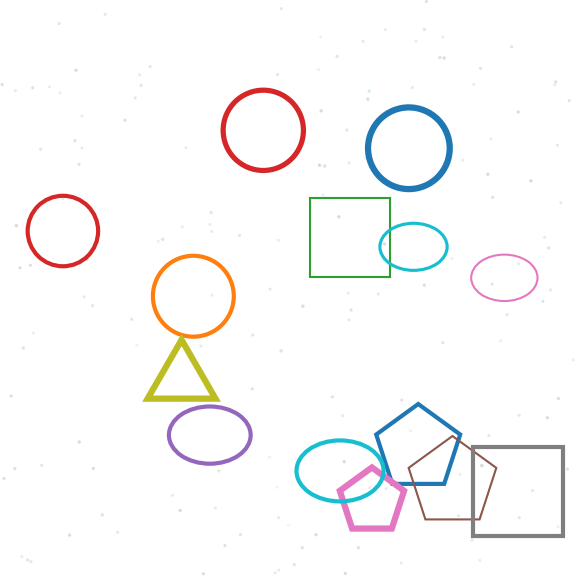[{"shape": "pentagon", "thickness": 2, "radius": 0.38, "center": [0.724, 0.223]}, {"shape": "circle", "thickness": 3, "radius": 0.35, "center": [0.708, 0.742]}, {"shape": "circle", "thickness": 2, "radius": 0.35, "center": [0.335, 0.486]}, {"shape": "square", "thickness": 1, "radius": 0.34, "center": [0.606, 0.588]}, {"shape": "circle", "thickness": 2.5, "radius": 0.35, "center": [0.456, 0.773]}, {"shape": "circle", "thickness": 2, "radius": 0.31, "center": [0.109, 0.599]}, {"shape": "oval", "thickness": 2, "radius": 0.35, "center": [0.363, 0.246]}, {"shape": "pentagon", "thickness": 1, "radius": 0.4, "center": [0.784, 0.164]}, {"shape": "pentagon", "thickness": 3, "radius": 0.29, "center": [0.644, 0.131]}, {"shape": "oval", "thickness": 1, "radius": 0.29, "center": [0.873, 0.518]}, {"shape": "square", "thickness": 2, "radius": 0.39, "center": [0.897, 0.148]}, {"shape": "triangle", "thickness": 3, "radius": 0.34, "center": [0.314, 0.343]}, {"shape": "oval", "thickness": 1.5, "radius": 0.29, "center": [0.716, 0.572]}, {"shape": "oval", "thickness": 2, "radius": 0.38, "center": [0.589, 0.184]}]